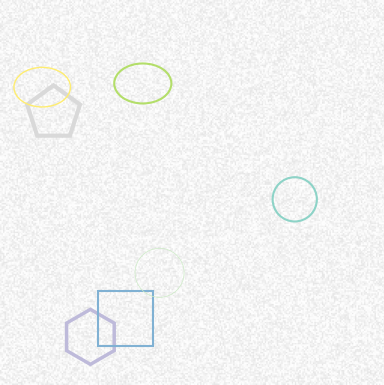[{"shape": "circle", "thickness": 1.5, "radius": 0.29, "center": [0.766, 0.482]}, {"shape": "hexagon", "thickness": 2.5, "radius": 0.36, "center": [0.235, 0.125]}, {"shape": "square", "thickness": 1.5, "radius": 0.36, "center": [0.326, 0.172]}, {"shape": "oval", "thickness": 1.5, "radius": 0.37, "center": [0.371, 0.783]}, {"shape": "pentagon", "thickness": 3, "radius": 0.36, "center": [0.139, 0.706]}, {"shape": "circle", "thickness": 0.5, "radius": 0.32, "center": [0.414, 0.291]}, {"shape": "oval", "thickness": 1, "radius": 0.37, "center": [0.11, 0.774]}]